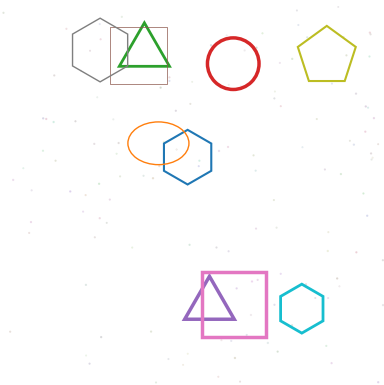[{"shape": "hexagon", "thickness": 1.5, "radius": 0.35, "center": [0.487, 0.592]}, {"shape": "oval", "thickness": 1, "radius": 0.4, "center": [0.411, 0.628]}, {"shape": "triangle", "thickness": 2, "radius": 0.38, "center": [0.375, 0.865]}, {"shape": "circle", "thickness": 2.5, "radius": 0.33, "center": [0.606, 0.835]}, {"shape": "triangle", "thickness": 2.5, "radius": 0.37, "center": [0.544, 0.208]}, {"shape": "square", "thickness": 0.5, "radius": 0.37, "center": [0.359, 0.855]}, {"shape": "square", "thickness": 2.5, "radius": 0.42, "center": [0.608, 0.21]}, {"shape": "hexagon", "thickness": 1, "radius": 0.41, "center": [0.26, 0.87]}, {"shape": "pentagon", "thickness": 1.5, "radius": 0.4, "center": [0.849, 0.854]}, {"shape": "hexagon", "thickness": 2, "radius": 0.32, "center": [0.784, 0.198]}]